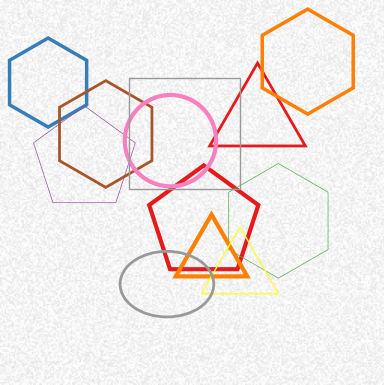[{"shape": "pentagon", "thickness": 3, "radius": 0.75, "center": [0.529, 0.421]}, {"shape": "triangle", "thickness": 2, "radius": 0.72, "center": [0.669, 0.693]}, {"shape": "hexagon", "thickness": 2.5, "radius": 0.58, "center": [0.125, 0.786]}, {"shape": "hexagon", "thickness": 0.5, "radius": 0.74, "center": [0.723, 0.426]}, {"shape": "pentagon", "thickness": 0.5, "radius": 0.7, "center": [0.219, 0.586]}, {"shape": "triangle", "thickness": 3, "radius": 0.54, "center": [0.549, 0.336]}, {"shape": "hexagon", "thickness": 2.5, "radius": 0.68, "center": [0.799, 0.84]}, {"shape": "triangle", "thickness": 1, "radius": 0.58, "center": [0.623, 0.295]}, {"shape": "hexagon", "thickness": 2, "radius": 0.69, "center": [0.275, 0.652]}, {"shape": "circle", "thickness": 3, "radius": 0.59, "center": [0.443, 0.635]}, {"shape": "square", "thickness": 1, "radius": 0.72, "center": [0.478, 0.654]}, {"shape": "oval", "thickness": 2, "radius": 0.61, "center": [0.434, 0.262]}]